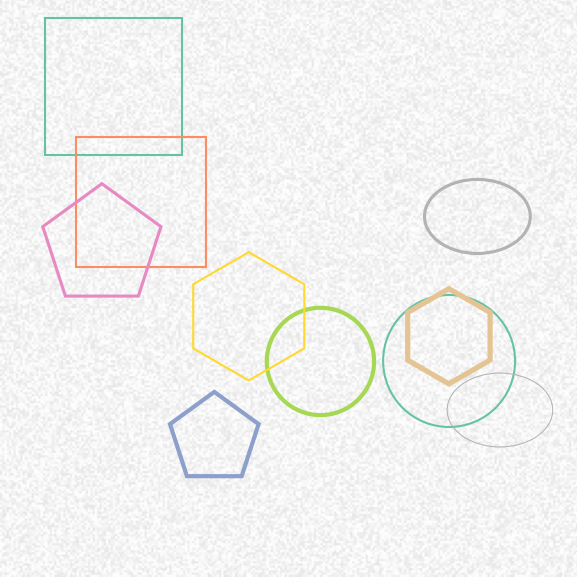[{"shape": "circle", "thickness": 1, "radius": 0.57, "center": [0.778, 0.374]}, {"shape": "square", "thickness": 1, "radius": 0.59, "center": [0.197, 0.849]}, {"shape": "square", "thickness": 1, "radius": 0.57, "center": [0.244, 0.649]}, {"shape": "pentagon", "thickness": 2, "radius": 0.4, "center": [0.371, 0.24]}, {"shape": "pentagon", "thickness": 1.5, "radius": 0.54, "center": [0.176, 0.573]}, {"shape": "circle", "thickness": 2, "radius": 0.46, "center": [0.555, 0.373]}, {"shape": "hexagon", "thickness": 1, "radius": 0.56, "center": [0.431, 0.451]}, {"shape": "hexagon", "thickness": 2.5, "radius": 0.41, "center": [0.777, 0.417]}, {"shape": "oval", "thickness": 0.5, "radius": 0.46, "center": [0.866, 0.289]}, {"shape": "oval", "thickness": 1.5, "radius": 0.46, "center": [0.827, 0.624]}]